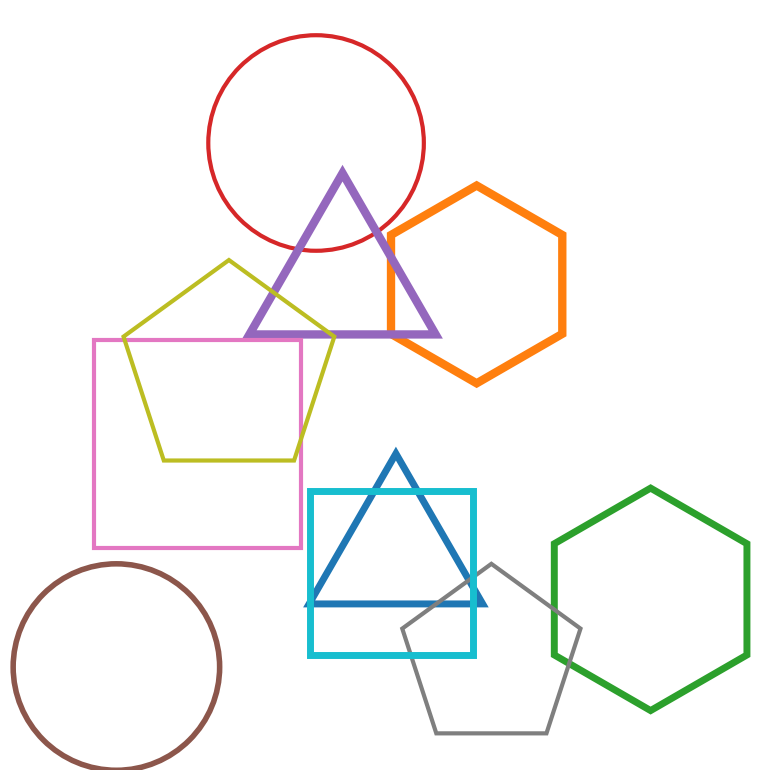[{"shape": "triangle", "thickness": 2.5, "radius": 0.65, "center": [0.514, 0.281]}, {"shape": "hexagon", "thickness": 3, "radius": 0.64, "center": [0.619, 0.631]}, {"shape": "hexagon", "thickness": 2.5, "radius": 0.72, "center": [0.845, 0.222]}, {"shape": "circle", "thickness": 1.5, "radius": 0.7, "center": [0.41, 0.814]}, {"shape": "triangle", "thickness": 3, "radius": 0.7, "center": [0.445, 0.635]}, {"shape": "circle", "thickness": 2, "radius": 0.67, "center": [0.151, 0.134]}, {"shape": "square", "thickness": 1.5, "radius": 0.67, "center": [0.257, 0.423]}, {"shape": "pentagon", "thickness": 1.5, "radius": 0.61, "center": [0.638, 0.146]}, {"shape": "pentagon", "thickness": 1.5, "radius": 0.72, "center": [0.297, 0.518]}, {"shape": "square", "thickness": 2.5, "radius": 0.53, "center": [0.509, 0.256]}]